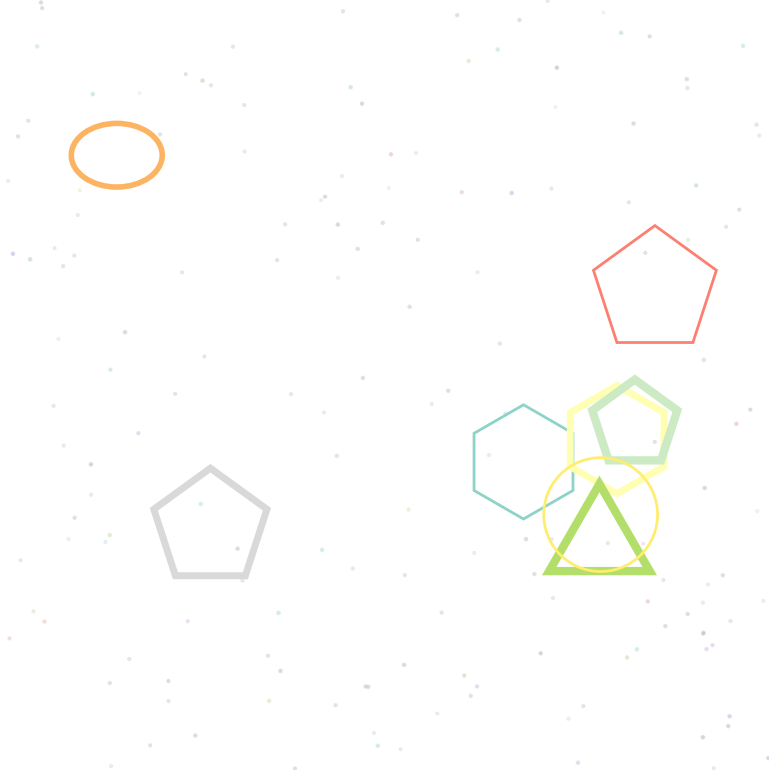[{"shape": "hexagon", "thickness": 1, "radius": 0.37, "center": [0.68, 0.4]}, {"shape": "hexagon", "thickness": 2.5, "radius": 0.35, "center": [0.802, 0.429]}, {"shape": "pentagon", "thickness": 1, "radius": 0.42, "center": [0.851, 0.623]}, {"shape": "oval", "thickness": 2, "radius": 0.3, "center": [0.152, 0.798]}, {"shape": "triangle", "thickness": 3, "radius": 0.38, "center": [0.779, 0.296]}, {"shape": "pentagon", "thickness": 2.5, "radius": 0.39, "center": [0.273, 0.315]}, {"shape": "pentagon", "thickness": 3, "radius": 0.29, "center": [0.824, 0.449]}, {"shape": "circle", "thickness": 1, "radius": 0.37, "center": [0.78, 0.332]}]